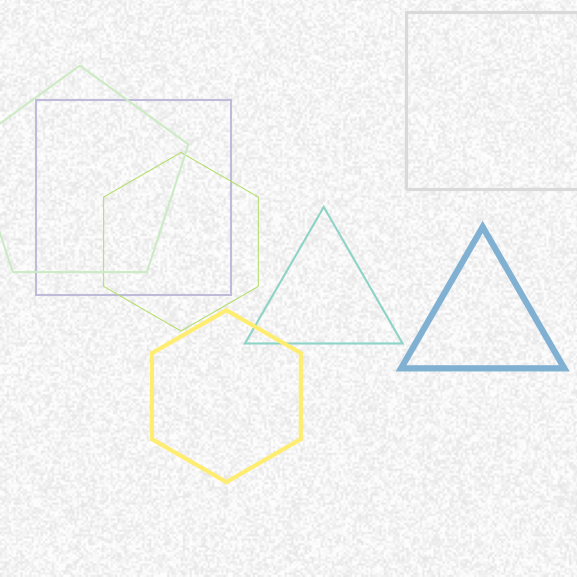[{"shape": "triangle", "thickness": 1, "radius": 0.79, "center": [0.561, 0.483]}, {"shape": "square", "thickness": 1, "radius": 0.84, "center": [0.231, 0.657]}, {"shape": "triangle", "thickness": 3, "radius": 0.82, "center": [0.836, 0.443]}, {"shape": "hexagon", "thickness": 0.5, "radius": 0.77, "center": [0.313, 0.581]}, {"shape": "square", "thickness": 1.5, "radius": 0.76, "center": [0.855, 0.825]}, {"shape": "pentagon", "thickness": 1, "radius": 0.99, "center": [0.138, 0.688]}, {"shape": "hexagon", "thickness": 2, "radius": 0.74, "center": [0.392, 0.313]}]